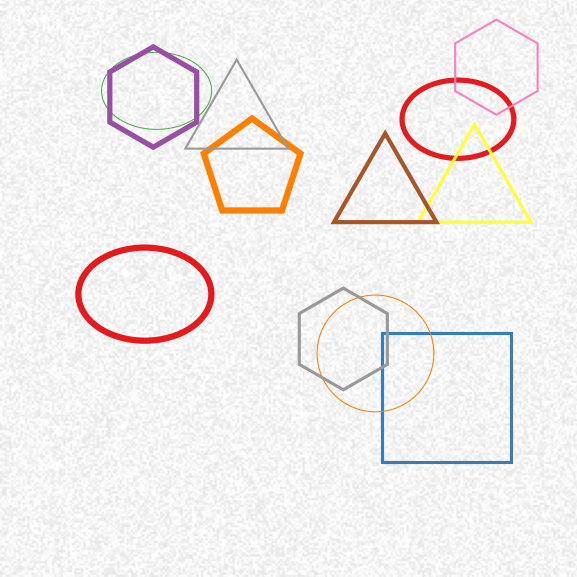[{"shape": "oval", "thickness": 3, "radius": 0.58, "center": [0.251, 0.49]}, {"shape": "oval", "thickness": 2.5, "radius": 0.48, "center": [0.793, 0.793]}, {"shape": "square", "thickness": 1.5, "radius": 0.56, "center": [0.773, 0.311]}, {"shape": "oval", "thickness": 0.5, "radius": 0.48, "center": [0.271, 0.842]}, {"shape": "hexagon", "thickness": 2.5, "radius": 0.43, "center": [0.265, 0.831]}, {"shape": "circle", "thickness": 0.5, "radius": 0.51, "center": [0.65, 0.387]}, {"shape": "pentagon", "thickness": 3, "radius": 0.44, "center": [0.437, 0.706]}, {"shape": "triangle", "thickness": 1.5, "radius": 0.56, "center": [0.822, 0.671]}, {"shape": "triangle", "thickness": 2, "radius": 0.51, "center": [0.667, 0.666]}, {"shape": "hexagon", "thickness": 1, "radius": 0.41, "center": [0.86, 0.883]}, {"shape": "triangle", "thickness": 1, "radius": 0.51, "center": [0.41, 0.793]}, {"shape": "hexagon", "thickness": 1.5, "radius": 0.44, "center": [0.594, 0.412]}]